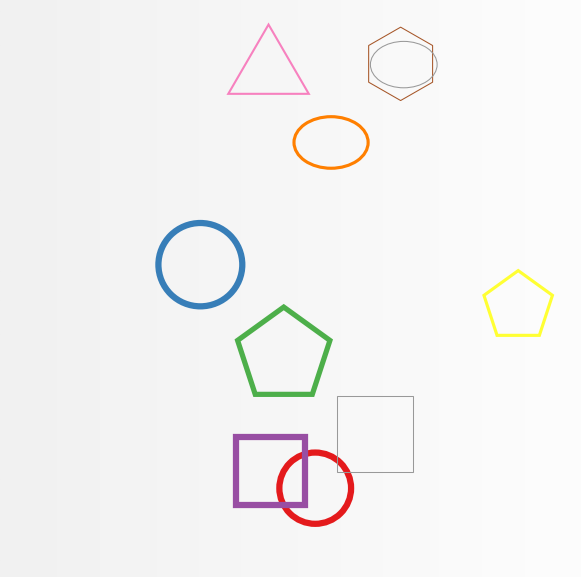[{"shape": "circle", "thickness": 3, "radius": 0.31, "center": [0.542, 0.154]}, {"shape": "circle", "thickness": 3, "radius": 0.36, "center": [0.345, 0.541]}, {"shape": "pentagon", "thickness": 2.5, "radius": 0.42, "center": [0.488, 0.384]}, {"shape": "square", "thickness": 3, "radius": 0.29, "center": [0.465, 0.184]}, {"shape": "oval", "thickness": 1.5, "radius": 0.32, "center": [0.57, 0.752]}, {"shape": "pentagon", "thickness": 1.5, "radius": 0.31, "center": [0.892, 0.469]}, {"shape": "hexagon", "thickness": 0.5, "radius": 0.32, "center": [0.689, 0.889]}, {"shape": "triangle", "thickness": 1, "radius": 0.4, "center": [0.462, 0.877]}, {"shape": "oval", "thickness": 0.5, "radius": 0.29, "center": [0.695, 0.887]}, {"shape": "square", "thickness": 0.5, "radius": 0.33, "center": [0.645, 0.248]}]